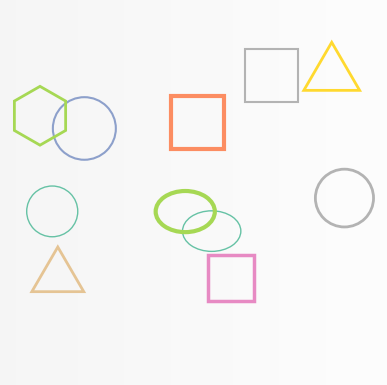[{"shape": "circle", "thickness": 1, "radius": 0.33, "center": [0.135, 0.451]}, {"shape": "oval", "thickness": 1, "radius": 0.38, "center": [0.546, 0.4]}, {"shape": "square", "thickness": 3, "radius": 0.35, "center": [0.51, 0.682]}, {"shape": "circle", "thickness": 1.5, "radius": 0.41, "center": [0.218, 0.666]}, {"shape": "square", "thickness": 2.5, "radius": 0.3, "center": [0.597, 0.278]}, {"shape": "hexagon", "thickness": 2, "radius": 0.38, "center": [0.103, 0.699]}, {"shape": "oval", "thickness": 3, "radius": 0.38, "center": [0.478, 0.45]}, {"shape": "triangle", "thickness": 2, "radius": 0.42, "center": [0.856, 0.807]}, {"shape": "triangle", "thickness": 2, "radius": 0.39, "center": [0.149, 0.281]}, {"shape": "circle", "thickness": 2, "radius": 0.38, "center": [0.889, 0.486]}, {"shape": "square", "thickness": 1.5, "radius": 0.34, "center": [0.701, 0.804]}]